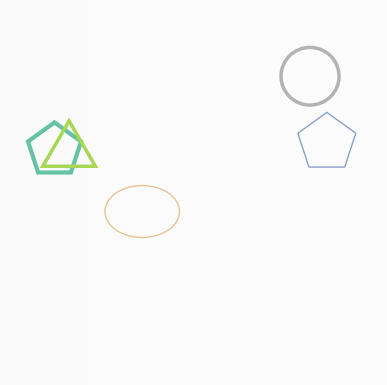[{"shape": "pentagon", "thickness": 3, "radius": 0.36, "center": [0.141, 0.61]}, {"shape": "pentagon", "thickness": 1, "radius": 0.39, "center": [0.843, 0.63]}, {"shape": "triangle", "thickness": 2.5, "radius": 0.39, "center": [0.178, 0.607]}, {"shape": "oval", "thickness": 1, "radius": 0.48, "center": [0.367, 0.451]}, {"shape": "circle", "thickness": 2.5, "radius": 0.37, "center": [0.8, 0.802]}]